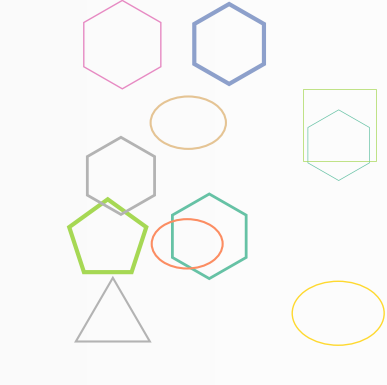[{"shape": "hexagon", "thickness": 0.5, "radius": 0.46, "center": [0.874, 0.623]}, {"shape": "hexagon", "thickness": 2, "radius": 0.55, "center": [0.54, 0.386]}, {"shape": "oval", "thickness": 1.5, "radius": 0.46, "center": [0.483, 0.367]}, {"shape": "hexagon", "thickness": 3, "radius": 0.52, "center": [0.591, 0.886]}, {"shape": "hexagon", "thickness": 1, "radius": 0.57, "center": [0.316, 0.884]}, {"shape": "pentagon", "thickness": 3, "radius": 0.52, "center": [0.278, 0.378]}, {"shape": "square", "thickness": 0.5, "radius": 0.47, "center": [0.877, 0.675]}, {"shape": "oval", "thickness": 1, "radius": 0.59, "center": [0.873, 0.186]}, {"shape": "oval", "thickness": 1.5, "radius": 0.49, "center": [0.486, 0.681]}, {"shape": "hexagon", "thickness": 2, "radius": 0.5, "center": [0.312, 0.543]}, {"shape": "triangle", "thickness": 1.5, "radius": 0.55, "center": [0.291, 0.168]}]